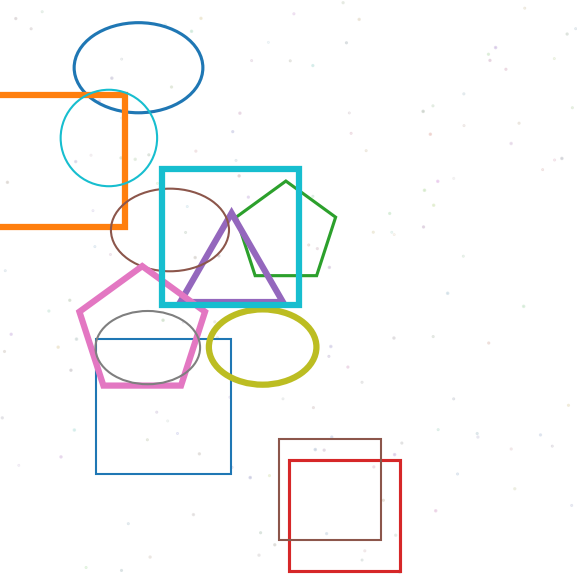[{"shape": "square", "thickness": 1, "radius": 0.58, "center": [0.283, 0.295]}, {"shape": "oval", "thickness": 1.5, "radius": 0.56, "center": [0.24, 0.882]}, {"shape": "square", "thickness": 3, "radius": 0.57, "center": [0.102, 0.721]}, {"shape": "pentagon", "thickness": 1.5, "radius": 0.45, "center": [0.495, 0.595]}, {"shape": "square", "thickness": 1.5, "radius": 0.48, "center": [0.597, 0.106]}, {"shape": "triangle", "thickness": 3, "radius": 0.51, "center": [0.401, 0.527]}, {"shape": "oval", "thickness": 1, "radius": 0.51, "center": [0.294, 0.601]}, {"shape": "square", "thickness": 1, "radius": 0.44, "center": [0.572, 0.151]}, {"shape": "pentagon", "thickness": 3, "radius": 0.57, "center": [0.246, 0.424]}, {"shape": "oval", "thickness": 1, "radius": 0.45, "center": [0.256, 0.397]}, {"shape": "oval", "thickness": 3, "radius": 0.47, "center": [0.455, 0.398]}, {"shape": "circle", "thickness": 1, "radius": 0.42, "center": [0.189, 0.76]}, {"shape": "square", "thickness": 3, "radius": 0.59, "center": [0.399, 0.589]}]